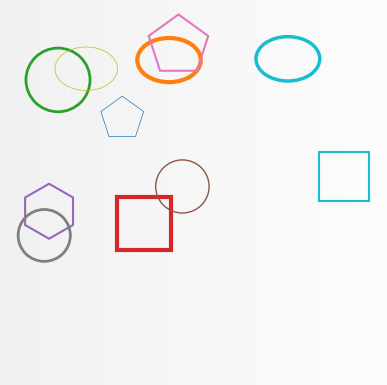[{"shape": "pentagon", "thickness": 0.5, "radius": 0.29, "center": [0.316, 0.692]}, {"shape": "oval", "thickness": 3, "radius": 0.41, "center": [0.436, 0.844]}, {"shape": "circle", "thickness": 2, "radius": 0.41, "center": [0.15, 0.792]}, {"shape": "square", "thickness": 3, "radius": 0.35, "center": [0.371, 0.419]}, {"shape": "hexagon", "thickness": 1.5, "radius": 0.36, "center": [0.127, 0.451]}, {"shape": "circle", "thickness": 1, "radius": 0.34, "center": [0.471, 0.516]}, {"shape": "pentagon", "thickness": 1.5, "radius": 0.4, "center": [0.461, 0.882]}, {"shape": "circle", "thickness": 2, "radius": 0.34, "center": [0.114, 0.388]}, {"shape": "oval", "thickness": 0.5, "radius": 0.4, "center": [0.223, 0.821]}, {"shape": "square", "thickness": 1.5, "radius": 0.32, "center": [0.889, 0.542]}, {"shape": "oval", "thickness": 2.5, "radius": 0.41, "center": [0.743, 0.847]}]